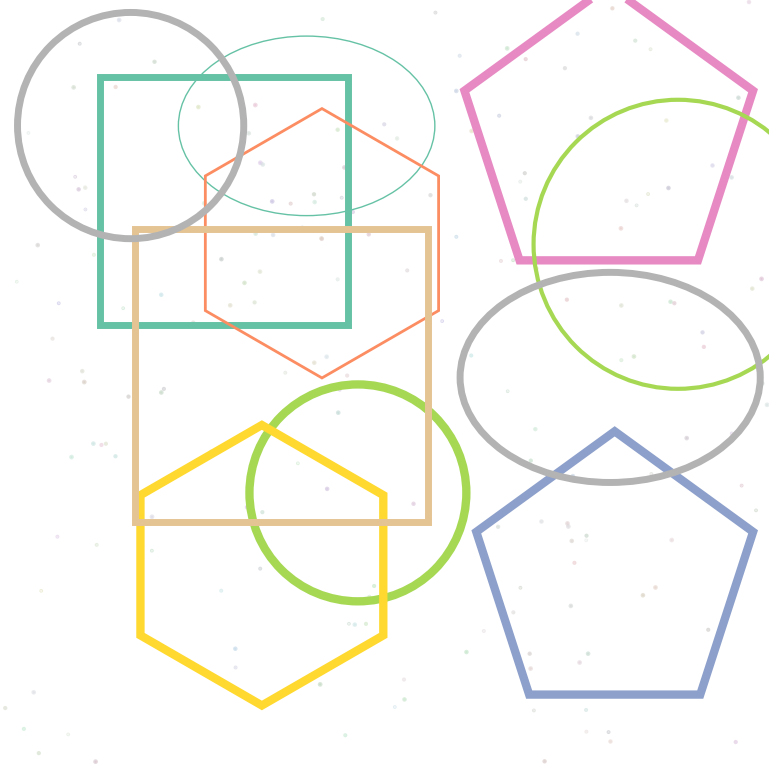[{"shape": "oval", "thickness": 0.5, "radius": 0.83, "center": [0.398, 0.837]}, {"shape": "square", "thickness": 2.5, "radius": 0.81, "center": [0.291, 0.739]}, {"shape": "hexagon", "thickness": 1, "radius": 0.87, "center": [0.418, 0.684]}, {"shape": "pentagon", "thickness": 3, "radius": 0.95, "center": [0.798, 0.251]}, {"shape": "pentagon", "thickness": 3, "radius": 0.99, "center": [0.791, 0.821]}, {"shape": "circle", "thickness": 3, "radius": 0.7, "center": [0.465, 0.36]}, {"shape": "circle", "thickness": 1.5, "radius": 0.94, "center": [0.881, 0.683]}, {"shape": "hexagon", "thickness": 3, "radius": 0.91, "center": [0.34, 0.266]}, {"shape": "square", "thickness": 2.5, "radius": 0.95, "center": [0.365, 0.513]}, {"shape": "oval", "thickness": 2.5, "radius": 0.97, "center": [0.792, 0.51]}, {"shape": "circle", "thickness": 2.5, "radius": 0.73, "center": [0.17, 0.837]}]